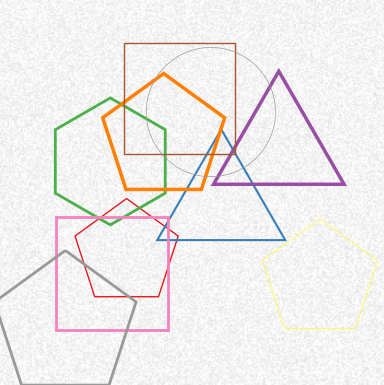[{"shape": "pentagon", "thickness": 1, "radius": 0.7, "center": [0.329, 0.343]}, {"shape": "triangle", "thickness": 1.5, "radius": 0.96, "center": [0.575, 0.472]}, {"shape": "hexagon", "thickness": 2, "radius": 0.82, "center": [0.286, 0.581]}, {"shape": "triangle", "thickness": 2.5, "radius": 0.98, "center": [0.724, 0.619]}, {"shape": "pentagon", "thickness": 2.5, "radius": 0.83, "center": [0.425, 0.643]}, {"shape": "pentagon", "thickness": 0.5, "radius": 0.79, "center": [0.831, 0.274]}, {"shape": "square", "thickness": 1, "radius": 0.72, "center": [0.465, 0.745]}, {"shape": "square", "thickness": 2, "radius": 0.73, "center": [0.291, 0.289]}, {"shape": "circle", "thickness": 0.5, "radius": 0.84, "center": [0.548, 0.709]}, {"shape": "pentagon", "thickness": 2, "radius": 0.97, "center": [0.17, 0.156]}]